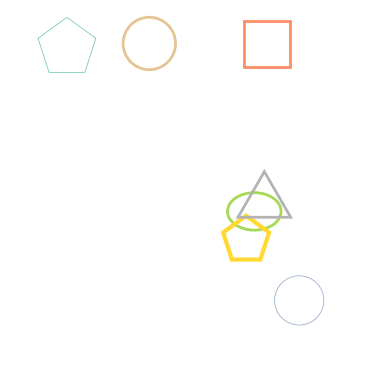[{"shape": "pentagon", "thickness": 0.5, "radius": 0.39, "center": [0.174, 0.876]}, {"shape": "square", "thickness": 2, "radius": 0.3, "center": [0.693, 0.885]}, {"shape": "circle", "thickness": 0.5, "radius": 0.32, "center": [0.777, 0.22]}, {"shape": "oval", "thickness": 2, "radius": 0.35, "center": [0.66, 0.451]}, {"shape": "pentagon", "thickness": 3, "radius": 0.31, "center": [0.639, 0.377]}, {"shape": "circle", "thickness": 2, "radius": 0.34, "center": [0.388, 0.887]}, {"shape": "triangle", "thickness": 2, "radius": 0.4, "center": [0.687, 0.475]}]